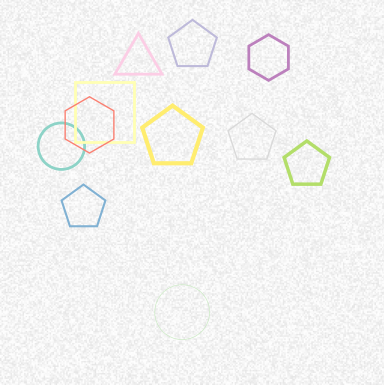[{"shape": "circle", "thickness": 2, "radius": 0.3, "center": [0.159, 0.62]}, {"shape": "square", "thickness": 2, "radius": 0.39, "center": [0.272, 0.709]}, {"shape": "pentagon", "thickness": 1.5, "radius": 0.33, "center": [0.5, 0.882]}, {"shape": "hexagon", "thickness": 1, "radius": 0.37, "center": [0.233, 0.676]}, {"shape": "pentagon", "thickness": 1.5, "radius": 0.3, "center": [0.217, 0.461]}, {"shape": "pentagon", "thickness": 2.5, "radius": 0.31, "center": [0.797, 0.572]}, {"shape": "triangle", "thickness": 2, "radius": 0.35, "center": [0.36, 0.843]}, {"shape": "pentagon", "thickness": 1, "radius": 0.33, "center": [0.655, 0.64]}, {"shape": "hexagon", "thickness": 2, "radius": 0.3, "center": [0.698, 0.851]}, {"shape": "circle", "thickness": 0.5, "radius": 0.36, "center": [0.473, 0.189]}, {"shape": "pentagon", "thickness": 3, "radius": 0.41, "center": [0.448, 0.643]}]